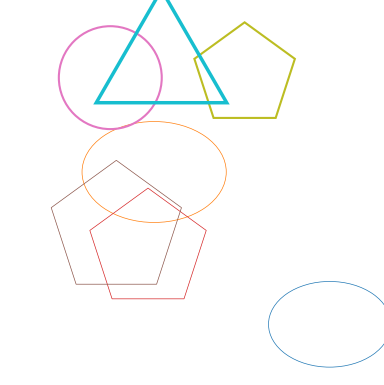[{"shape": "oval", "thickness": 0.5, "radius": 0.79, "center": [0.856, 0.158]}, {"shape": "oval", "thickness": 0.5, "radius": 0.94, "center": [0.4, 0.553]}, {"shape": "pentagon", "thickness": 0.5, "radius": 0.79, "center": [0.384, 0.352]}, {"shape": "pentagon", "thickness": 0.5, "radius": 0.89, "center": [0.302, 0.406]}, {"shape": "circle", "thickness": 1.5, "radius": 0.67, "center": [0.286, 0.798]}, {"shape": "pentagon", "thickness": 1.5, "radius": 0.69, "center": [0.635, 0.805]}, {"shape": "triangle", "thickness": 2.5, "radius": 0.98, "center": [0.419, 0.831]}]